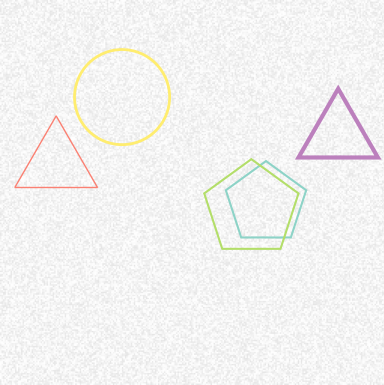[{"shape": "pentagon", "thickness": 1.5, "radius": 0.55, "center": [0.691, 0.472]}, {"shape": "triangle", "thickness": 1, "radius": 0.62, "center": [0.146, 0.575]}, {"shape": "pentagon", "thickness": 1.5, "radius": 0.64, "center": [0.653, 0.458]}, {"shape": "triangle", "thickness": 3, "radius": 0.6, "center": [0.878, 0.65]}, {"shape": "circle", "thickness": 2, "radius": 0.62, "center": [0.317, 0.748]}]